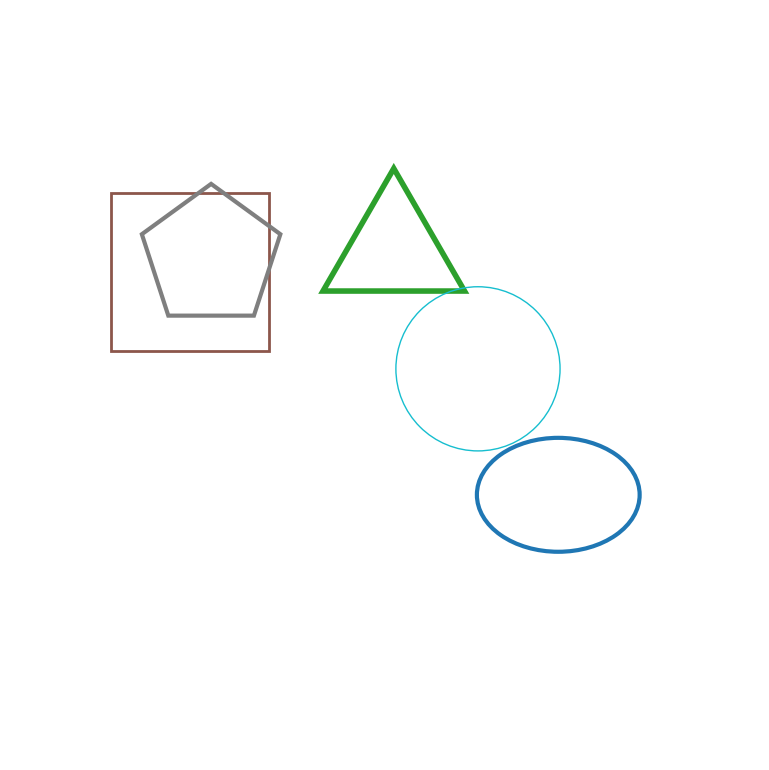[{"shape": "oval", "thickness": 1.5, "radius": 0.53, "center": [0.725, 0.357]}, {"shape": "triangle", "thickness": 2, "radius": 0.53, "center": [0.511, 0.675]}, {"shape": "square", "thickness": 1, "radius": 0.51, "center": [0.246, 0.646]}, {"shape": "pentagon", "thickness": 1.5, "radius": 0.47, "center": [0.274, 0.667]}, {"shape": "circle", "thickness": 0.5, "radius": 0.53, "center": [0.621, 0.521]}]